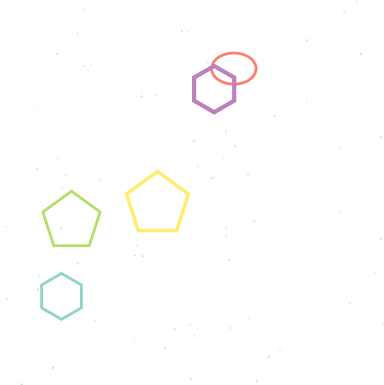[{"shape": "hexagon", "thickness": 2, "radius": 0.3, "center": [0.16, 0.23]}, {"shape": "oval", "thickness": 2, "radius": 0.29, "center": [0.607, 0.822]}, {"shape": "pentagon", "thickness": 2, "radius": 0.39, "center": [0.186, 0.425]}, {"shape": "hexagon", "thickness": 3, "radius": 0.3, "center": [0.556, 0.769]}, {"shape": "pentagon", "thickness": 2.5, "radius": 0.42, "center": [0.409, 0.47]}]